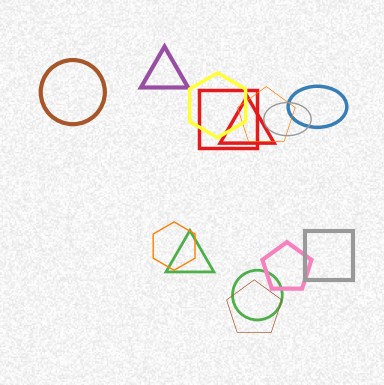[{"shape": "triangle", "thickness": 2.5, "radius": 0.41, "center": [0.642, 0.669]}, {"shape": "square", "thickness": 2.5, "radius": 0.37, "center": [0.591, 0.69]}, {"shape": "oval", "thickness": 2.5, "radius": 0.38, "center": [0.825, 0.723]}, {"shape": "circle", "thickness": 2, "radius": 0.32, "center": [0.669, 0.234]}, {"shape": "triangle", "thickness": 2, "radius": 0.36, "center": [0.493, 0.33]}, {"shape": "triangle", "thickness": 3, "radius": 0.35, "center": [0.427, 0.808]}, {"shape": "pentagon", "thickness": 0.5, "radius": 0.39, "center": [0.692, 0.696]}, {"shape": "hexagon", "thickness": 1, "radius": 0.31, "center": [0.452, 0.361]}, {"shape": "hexagon", "thickness": 2.5, "radius": 0.42, "center": [0.565, 0.727]}, {"shape": "pentagon", "thickness": 0.5, "radius": 0.38, "center": [0.66, 0.198]}, {"shape": "circle", "thickness": 3, "radius": 0.42, "center": [0.189, 0.761]}, {"shape": "pentagon", "thickness": 3, "radius": 0.33, "center": [0.745, 0.304]}, {"shape": "square", "thickness": 3, "radius": 0.31, "center": [0.855, 0.336]}, {"shape": "oval", "thickness": 1, "radius": 0.31, "center": [0.747, 0.691]}]